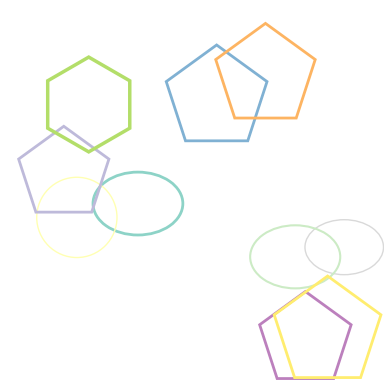[{"shape": "oval", "thickness": 2, "radius": 0.58, "center": [0.358, 0.471]}, {"shape": "circle", "thickness": 1, "radius": 0.52, "center": [0.2, 0.435]}, {"shape": "pentagon", "thickness": 2, "radius": 0.62, "center": [0.166, 0.549]}, {"shape": "pentagon", "thickness": 2, "radius": 0.69, "center": [0.563, 0.746]}, {"shape": "pentagon", "thickness": 2, "radius": 0.68, "center": [0.69, 0.803]}, {"shape": "hexagon", "thickness": 2.5, "radius": 0.62, "center": [0.23, 0.729]}, {"shape": "oval", "thickness": 1, "radius": 0.51, "center": [0.894, 0.358]}, {"shape": "pentagon", "thickness": 2, "radius": 0.62, "center": [0.793, 0.118]}, {"shape": "oval", "thickness": 1.5, "radius": 0.59, "center": [0.767, 0.333]}, {"shape": "pentagon", "thickness": 2, "radius": 0.73, "center": [0.851, 0.137]}]